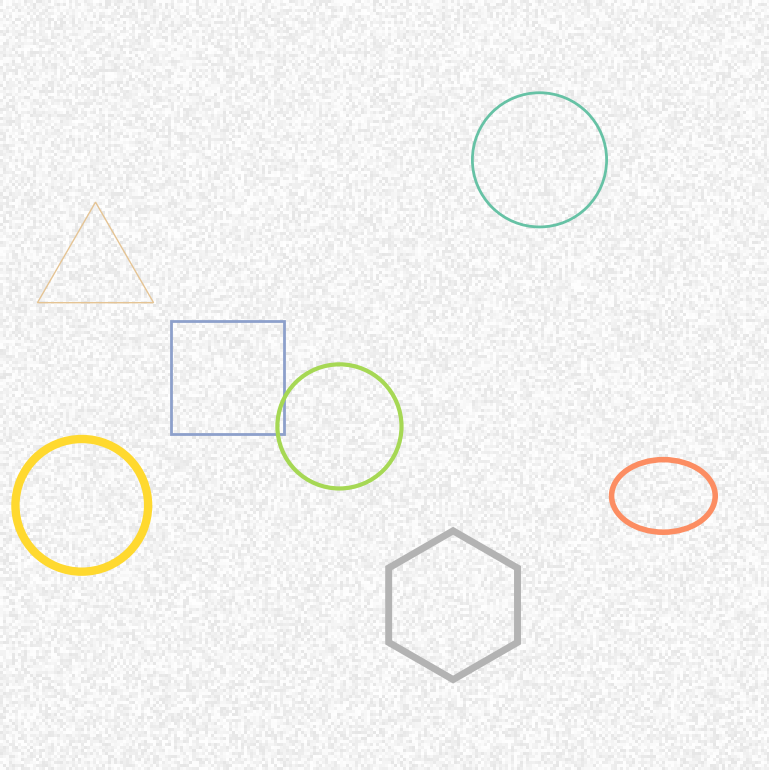[{"shape": "circle", "thickness": 1, "radius": 0.44, "center": [0.701, 0.792]}, {"shape": "oval", "thickness": 2, "radius": 0.34, "center": [0.862, 0.356]}, {"shape": "square", "thickness": 1, "radius": 0.37, "center": [0.296, 0.509]}, {"shape": "circle", "thickness": 1.5, "radius": 0.4, "center": [0.441, 0.446]}, {"shape": "circle", "thickness": 3, "radius": 0.43, "center": [0.106, 0.344]}, {"shape": "triangle", "thickness": 0.5, "radius": 0.44, "center": [0.124, 0.65]}, {"shape": "hexagon", "thickness": 2.5, "radius": 0.48, "center": [0.588, 0.214]}]